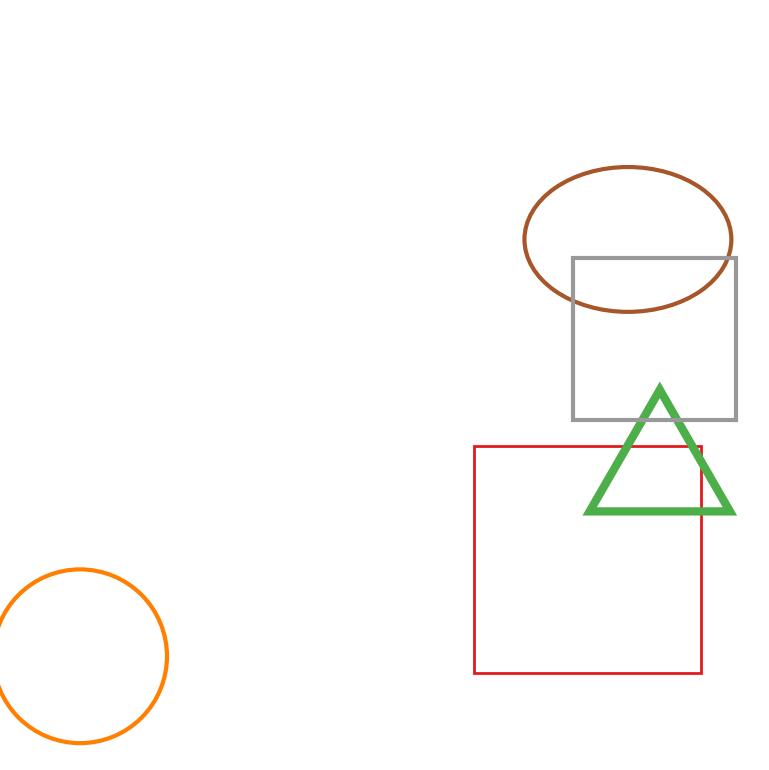[{"shape": "square", "thickness": 1, "radius": 0.74, "center": [0.762, 0.274]}, {"shape": "triangle", "thickness": 3, "radius": 0.53, "center": [0.857, 0.388]}, {"shape": "circle", "thickness": 1.5, "radius": 0.56, "center": [0.104, 0.148]}, {"shape": "oval", "thickness": 1.5, "radius": 0.67, "center": [0.815, 0.689]}, {"shape": "square", "thickness": 1.5, "radius": 0.53, "center": [0.85, 0.56]}]